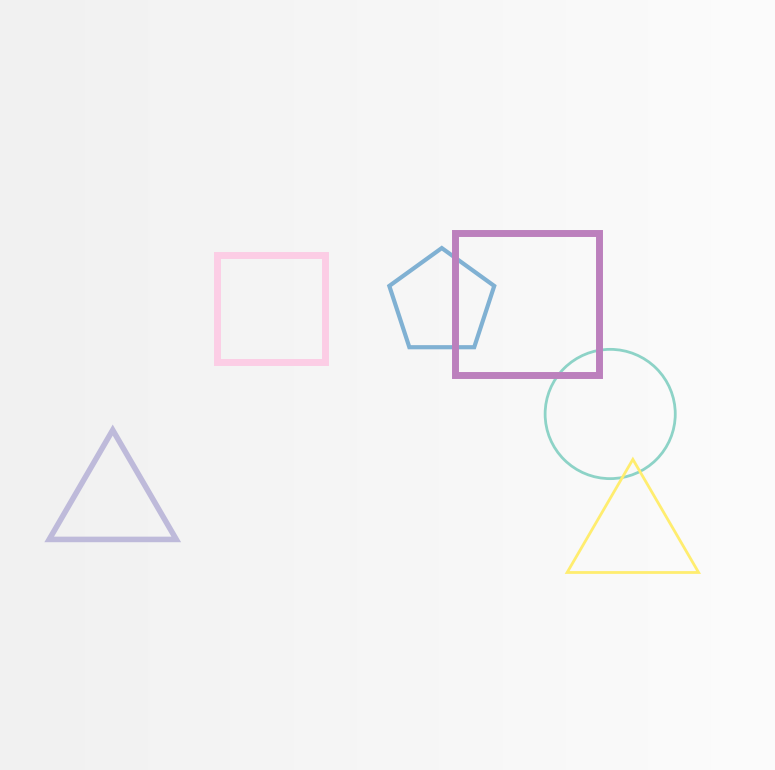[{"shape": "circle", "thickness": 1, "radius": 0.42, "center": [0.787, 0.462]}, {"shape": "triangle", "thickness": 2, "radius": 0.47, "center": [0.145, 0.347]}, {"shape": "pentagon", "thickness": 1.5, "radius": 0.36, "center": [0.57, 0.607]}, {"shape": "square", "thickness": 2.5, "radius": 0.35, "center": [0.349, 0.6]}, {"shape": "square", "thickness": 2.5, "radius": 0.46, "center": [0.68, 0.605]}, {"shape": "triangle", "thickness": 1, "radius": 0.49, "center": [0.817, 0.305]}]